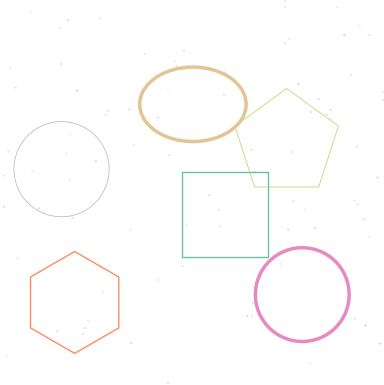[{"shape": "square", "thickness": 1, "radius": 0.56, "center": [0.584, 0.443]}, {"shape": "hexagon", "thickness": 1, "radius": 0.66, "center": [0.194, 0.214]}, {"shape": "circle", "thickness": 2.5, "radius": 0.61, "center": [0.785, 0.235]}, {"shape": "pentagon", "thickness": 0.5, "radius": 0.71, "center": [0.745, 0.629]}, {"shape": "oval", "thickness": 2.5, "radius": 0.69, "center": [0.501, 0.729]}, {"shape": "circle", "thickness": 0.5, "radius": 0.62, "center": [0.16, 0.561]}]